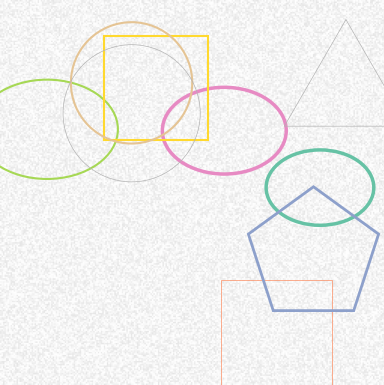[{"shape": "oval", "thickness": 2.5, "radius": 0.7, "center": [0.831, 0.513]}, {"shape": "square", "thickness": 0.5, "radius": 0.72, "center": [0.718, 0.129]}, {"shape": "pentagon", "thickness": 2, "radius": 0.89, "center": [0.814, 0.337]}, {"shape": "oval", "thickness": 2.5, "radius": 0.8, "center": [0.583, 0.661]}, {"shape": "oval", "thickness": 1.5, "radius": 0.92, "center": [0.122, 0.664]}, {"shape": "square", "thickness": 1.5, "radius": 0.68, "center": [0.405, 0.772]}, {"shape": "circle", "thickness": 1.5, "radius": 0.79, "center": [0.342, 0.785]}, {"shape": "triangle", "thickness": 0.5, "radius": 0.92, "center": [0.899, 0.765]}, {"shape": "circle", "thickness": 0.5, "radius": 0.89, "center": [0.342, 0.706]}]